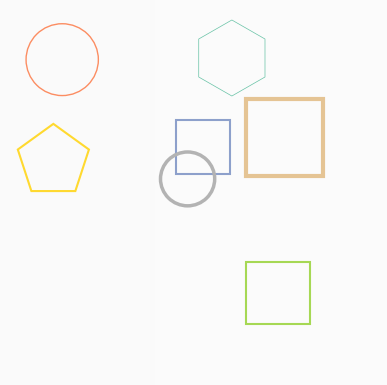[{"shape": "hexagon", "thickness": 0.5, "radius": 0.49, "center": [0.598, 0.849]}, {"shape": "circle", "thickness": 1, "radius": 0.47, "center": [0.161, 0.845]}, {"shape": "square", "thickness": 1.5, "radius": 0.35, "center": [0.523, 0.619]}, {"shape": "square", "thickness": 1.5, "radius": 0.41, "center": [0.718, 0.239]}, {"shape": "pentagon", "thickness": 1.5, "radius": 0.48, "center": [0.138, 0.582]}, {"shape": "square", "thickness": 3, "radius": 0.5, "center": [0.735, 0.643]}, {"shape": "circle", "thickness": 2.5, "radius": 0.35, "center": [0.484, 0.535]}]